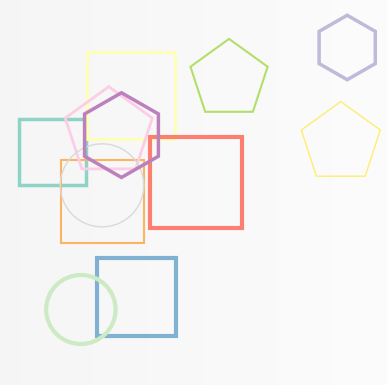[{"shape": "square", "thickness": 2.5, "radius": 0.43, "center": [0.135, 0.606]}, {"shape": "square", "thickness": 2, "radius": 0.57, "center": [0.338, 0.751]}, {"shape": "hexagon", "thickness": 2.5, "radius": 0.42, "center": [0.896, 0.877]}, {"shape": "square", "thickness": 3, "radius": 0.59, "center": [0.505, 0.527]}, {"shape": "square", "thickness": 3, "radius": 0.51, "center": [0.352, 0.229]}, {"shape": "square", "thickness": 1.5, "radius": 0.54, "center": [0.264, 0.476]}, {"shape": "pentagon", "thickness": 1.5, "radius": 0.52, "center": [0.591, 0.794]}, {"shape": "pentagon", "thickness": 2, "radius": 0.59, "center": [0.281, 0.657]}, {"shape": "circle", "thickness": 1, "radius": 0.54, "center": [0.263, 0.519]}, {"shape": "hexagon", "thickness": 2.5, "radius": 0.55, "center": [0.314, 0.649]}, {"shape": "circle", "thickness": 3, "radius": 0.45, "center": [0.209, 0.196]}, {"shape": "pentagon", "thickness": 1, "radius": 0.54, "center": [0.879, 0.629]}]